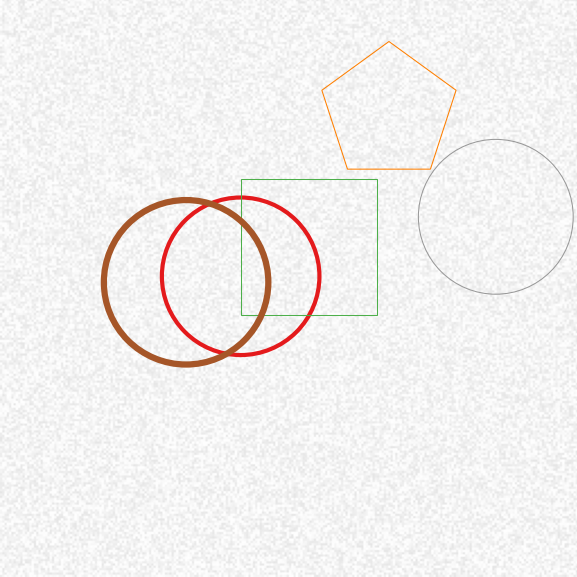[{"shape": "circle", "thickness": 2, "radius": 0.68, "center": [0.417, 0.521]}, {"shape": "square", "thickness": 0.5, "radius": 0.59, "center": [0.535, 0.571]}, {"shape": "pentagon", "thickness": 0.5, "radius": 0.61, "center": [0.674, 0.805]}, {"shape": "circle", "thickness": 3, "radius": 0.71, "center": [0.322, 0.51]}, {"shape": "circle", "thickness": 0.5, "radius": 0.67, "center": [0.859, 0.624]}]